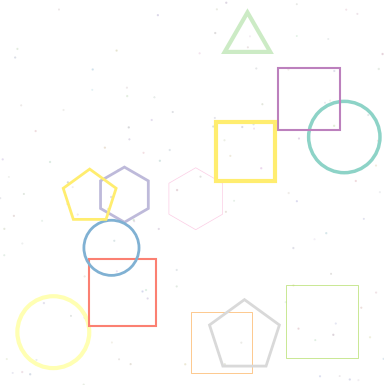[{"shape": "circle", "thickness": 2.5, "radius": 0.46, "center": [0.894, 0.644]}, {"shape": "circle", "thickness": 3, "radius": 0.47, "center": [0.138, 0.137]}, {"shape": "hexagon", "thickness": 2, "radius": 0.36, "center": [0.323, 0.494]}, {"shape": "square", "thickness": 1.5, "radius": 0.44, "center": [0.319, 0.24]}, {"shape": "circle", "thickness": 2, "radius": 0.36, "center": [0.29, 0.356]}, {"shape": "square", "thickness": 0.5, "radius": 0.4, "center": [0.576, 0.111]}, {"shape": "square", "thickness": 0.5, "radius": 0.47, "center": [0.836, 0.165]}, {"shape": "hexagon", "thickness": 0.5, "radius": 0.4, "center": [0.508, 0.484]}, {"shape": "pentagon", "thickness": 2, "radius": 0.48, "center": [0.635, 0.126]}, {"shape": "square", "thickness": 1.5, "radius": 0.4, "center": [0.802, 0.743]}, {"shape": "triangle", "thickness": 3, "radius": 0.34, "center": [0.643, 0.899]}, {"shape": "pentagon", "thickness": 2, "radius": 0.36, "center": [0.233, 0.489]}, {"shape": "square", "thickness": 3, "radius": 0.38, "center": [0.638, 0.607]}]